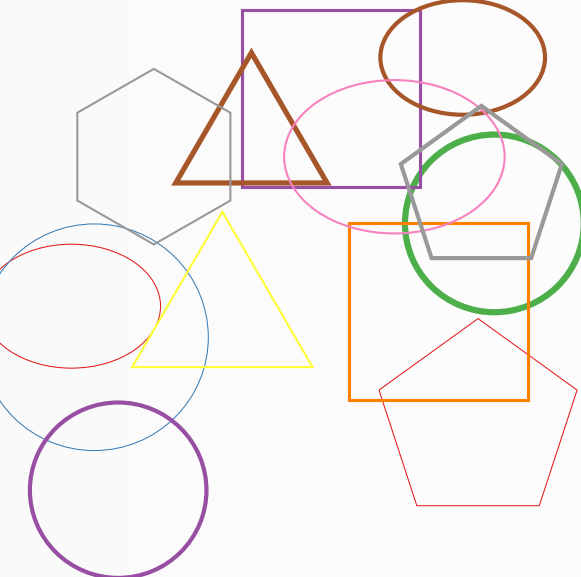[{"shape": "oval", "thickness": 0.5, "radius": 0.77, "center": [0.123, 0.469]}, {"shape": "pentagon", "thickness": 0.5, "radius": 0.9, "center": [0.822, 0.268]}, {"shape": "circle", "thickness": 0.5, "radius": 0.98, "center": [0.162, 0.415]}, {"shape": "circle", "thickness": 3, "radius": 0.77, "center": [0.851, 0.612]}, {"shape": "square", "thickness": 1.5, "radius": 0.77, "center": [0.57, 0.829]}, {"shape": "circle", "thickness": 2, "radius": 0.76, "center": [0.203, 0.15]}, {"shape": "square", "thickness": 1.5, "radius": 0.77, "center": [0.754, 0.46]}, {"shape": "triangle", "thickness": 1, "radius": 0.9, "center": [0.383, 0.453]}, {"shape": "oval", "thickness": 2, "radius": 0.71, "center": [0.796, 0.9]}, {"shape": "triangle", "thickness": 2.5, "radius": 0.75, "center": [0.433, 0.758]}, {"shape": "oval", "thickness": 1, "radius": 0.95, "center": [0.678, 0.728]}, {"shape": "pentagon", "thickness": 2, "radius": 0.73, "center": [0.828, 0.67]}, {"shape": "hexagon", "thickness": 1, "radius": 0.76, "center": [0.265, 0.728]}]